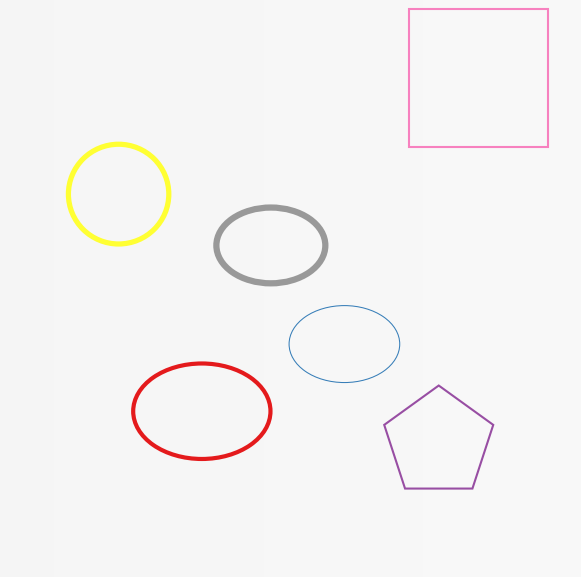[{"shape": "oval", "thickness": 2, "radius": 0.59, "center": [0.347, 0.287]}, {"shape": "oval", "thickness": 0.5, "radius": 0.48, "center": [0.593, 0.403]}, {"shape": "pentagon", "thickness": 1, "radius": 0.49, "center": [0.755, 0.233]}, {"shape": "circle", "thickness": 2.5, "radius": 0.43, "center": [0.204, 0.663]}, {"shape": "square", "thickness": 1, "radius": 0.6, "center": [0.823, 0.864]}, {"shape": "oval", "thickness": 3, "radius": 0.47, "center": [0.466, 0.574]}]